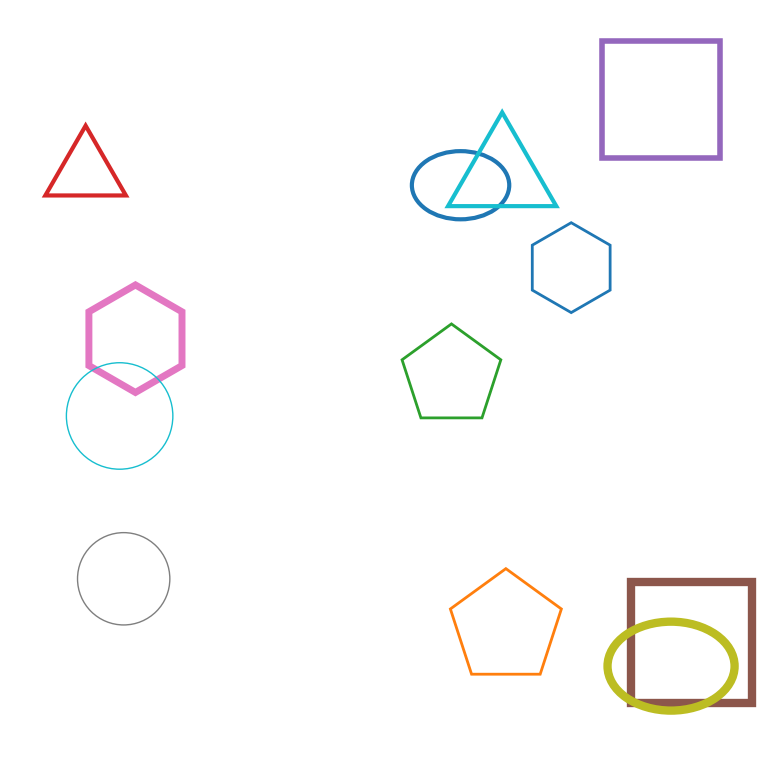[{"shape": "oval", "thickness": 1.5, "radius": 0.32, "center": [0.598, 0.759]}, {"shape": "hexagon", "thickness": 1, "radius": 0.29, "center": [0.742, 0.652]}, {"shape": "pentagon", "thickness": 1, "radius": 0.38, "center": [0.657, 0.186]}, {"shape": "pentagon", "thickness": 1, "radius": 0.34, "center": [0.586, 0.512]}, {"shape": "triangle", "thickness": 1.5, "radius": 0.3, "center": [0.111, 0.776]}, {"shape": "square", "thickness": 2, "radius": 0.38, "center": [0.858, 0.871]}, {"shape": "square", "thickness": 3, "radius": 0.39, "center": [0.898, 0.165]}, {"shape": "hexagon", "thickness": 2.5, "radius": 0.35, "center": [0.176, 0.56]}, {"shape": "circle", "thickness": 0.5, "radius": 0.3, "center": [0.161, 0.248]}, {"shape": "oval", "thickness": 3, "radius": 0.41, "center": [0.872, 0.135]}, {"shape": "triangle", "thickness": 1.5, "radius": 0.41, "center": [0.652, 0.773]}, {"shape": "circle", "thickness": 0.5, "radius": 0.35, "center": [0.155, 0.46]}]